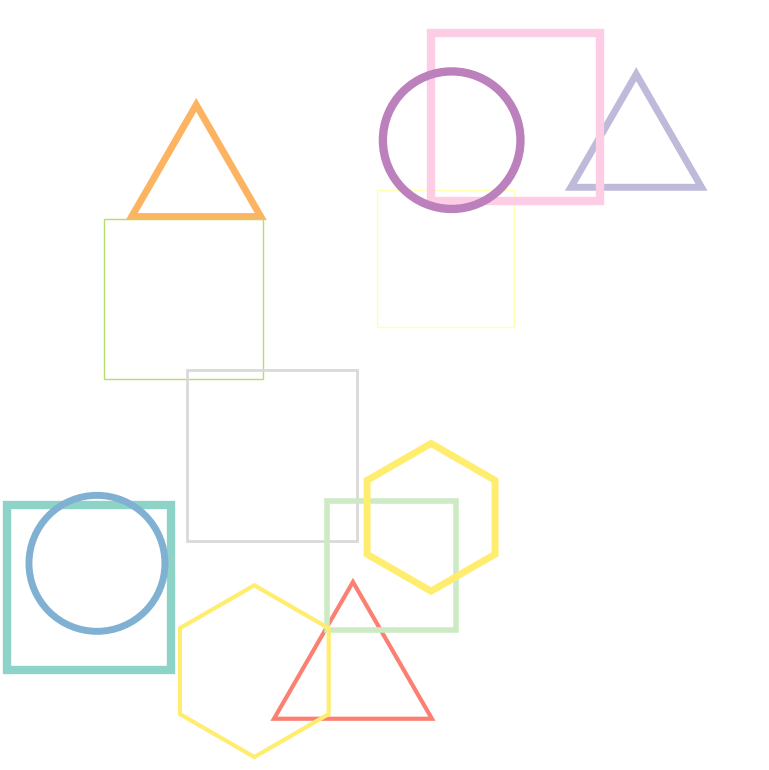[{"shape": "square", "thickness": 3, "radius": 0.53, "center": [0.116, 0.237]}, {"shape": "square", "thickness": 0.5, "radius": 0.44, "center": [0.578, 0.665]}, {"shape": "triangle", "thickness": 2.5, "radius": 0.49, "center": [0.826, 0.806]}, {"shape": "triangle", "thickness": 1.5, "radius": 0.59, "center": [0.458, 0.126]}, {"shape": "circle", "thickness": 2.5, "radius": 0.44, "center": [0.126, 0.268]}, {"shape": "triangle", "thickness": 2.5, "radius": 0.48, "center": [0.255, 0.767]}, {"shape": "square", "thickness": 0.5, "radius": 0.52, "center": [0.238, 0.612]}, {"shape": "square", "thickness": 3, "radius": 0.55, "center": [0.67, 0.848]}, {"shape": "square", "thickness": 1, "radius": 0.55, "center": [0.354, 0.408]}, {"shape": "circle", "thickness": 3, "radius": 0.45, "center": [0.587, 0.818]}, {"shape": "square", "thickness": 2, "radius": 0.42, "center": [0.508, 0.266]}, {"shape": "hexagon", "thickness": 1.5, "radius": 0.56, "center": [0.33, 0.128]}, {"shape": "hexagon", "thickness": 2.5, "radius": 0.48, "center": [0.56, 0.328]}]